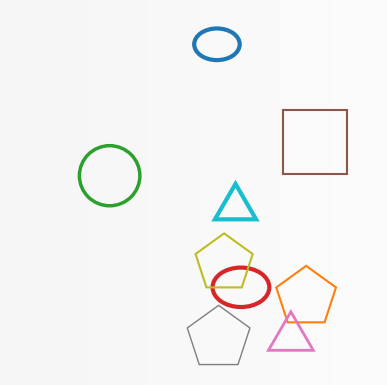[{"shape": "oval", "thickness": 3, "radius": 0.29, "center": [0.56, 0.885]}, {"shape": "pentagon", "thickness": 1.5, "radius": 0.41, "center": [0.79, 0.228]}, {"shape": "circle", "thickness": 2.5, "radius": 0.39, "center": [0.283, 0.544]}, {"shape": "oval", "thickness": 3, "radius": 0.37, "center": [0.622, 0.254]}, {"shape": "square", "thickness": 1.5, "radius": 0.41, "center": [0.812, 0.631]}, {"shape": "triangle", "thickness": 2, "radius": 0.33, "center": [0.751, 0.123]}, {"shape": "pentagon", "thickness": 1, "radius": 0.43, "center": [0.564, 0.122]}, {"shape": "pentagon", "thickness": 1.5, "radius": 0.39, "center": [0.578, 0.316]}, {"shape": "triangle", "thickness": 3, "radius": 0.31, "center": [0.608, 0.461]}]